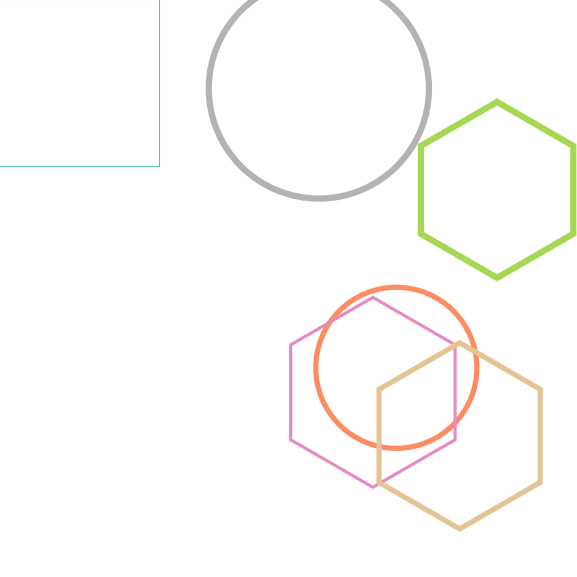[{"shape": "square", "thickness": 0.5, "radius": 0.72, "center": [0.13, 0.856]}, {"shape": "circle", "thickness": 2.5, "radius": 0.7, "center": [0.686, 0.362]}, {"shape": "hexagon", "thickness": 1.5, "radius": 0.82, "center": [0.646, 0.32]}, {"shape": "hexagon", "thickness": 3, "radius": 0.76, "center": [0.861, 0.67]}, {"shape": "hexagon", "thickness": 2.5, "radius": 0.81, "center": [0.796, 0.244]}, {"shape": "circle", "thickness": 3, "radius": 0.95, "center": [0.552, 0.846]}]